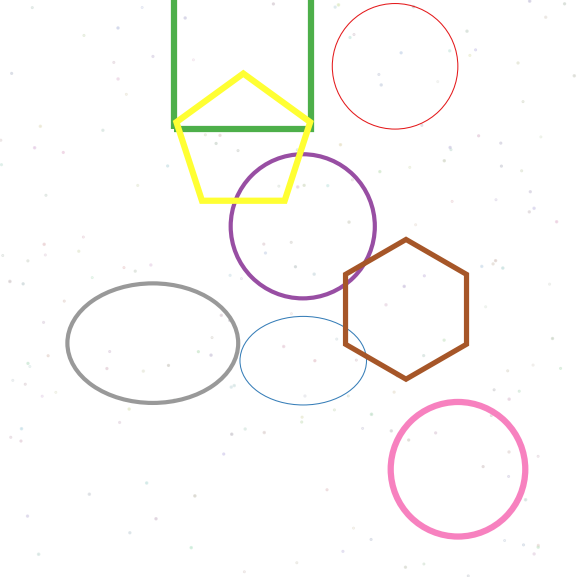[{"shape": "circle", "thickness": 0.5, "radius": 0.54, "center": [0.684, 0.884]}, {"shape": "oval", "thickness": 0.5, "radius": 0.55, "center": [0.525, 0.375]}, {"shape": "square", "thickness": 3, "radius": 0.59, "center": [0.419, 0.895]}, {"shape": "circle", "thickness": 2, "radius": 0.62, "center": [0.524, 0.607]}, {"shape": "pentagon", "thickness": 3, "radius": 0.61, "center": [0.421, 0.75]}, {"shape": "hexagon", "thickness": 2.5, "radius": 0.6, "center": [0.703, 0.464]}, {"shape": "circle", "thickness": 3, "radius": 0.58, "center": [0.793, 0.187]}, {"shape": "oval", "thickness": 2, "radius": 0.74, "center": [0.265, 0.405]}]